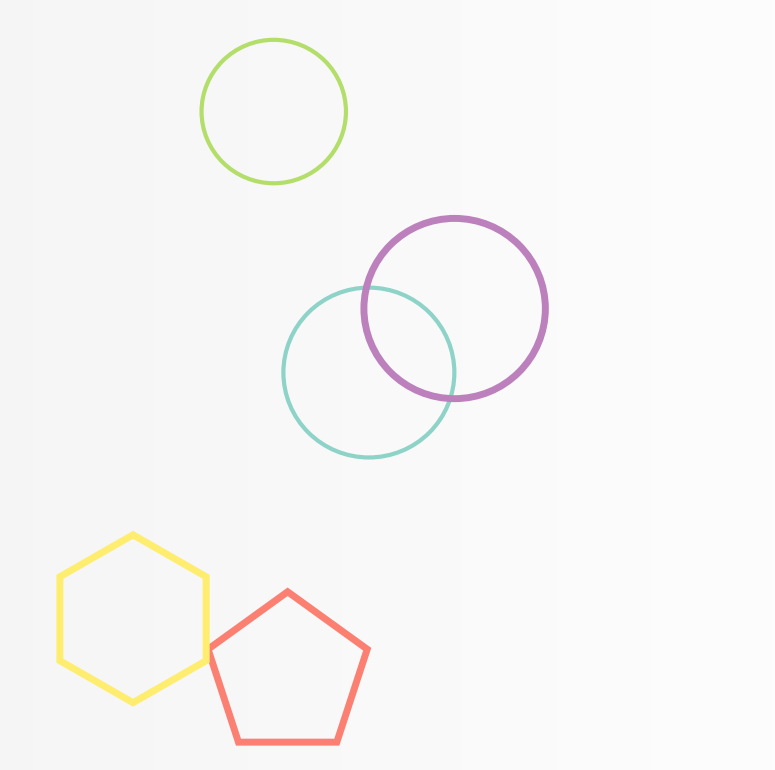[{"shape": "circle", "thickness": 1.5, "radius": 0.55, "center": [0.476, 0.516]}, {"shape": "pentagon", "thickness": 2.5, "radius": 0.54, "center": [0.371, 0.124]}, {"shape": "circle", "thickness": 1.5, "radius": 0.47, "center": [0.353, 0.855]}, {"shape": "circle", "thickness": 2.5, "radius": 0.59, "center": [0.587, 0.599]}, {"shape": "hexagon", "thickness": 2.5, "radius": 0.54, "center": [0.172, 0.196]}]